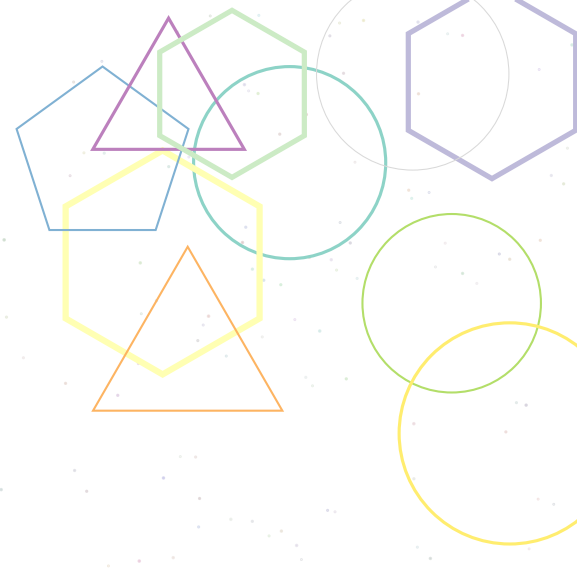[{"shape": "circle", "thickness": 1.5, "radius": 0.83, "center": [0.502, 0.717]}, {"shape": "hexagon", "thickness": 3, "radius": 0.97, "center": [0.282, 0.545]}, {"shape": "hexagon", "thickness": 2.5, "radius": 0.84, "center": [0.852, 0.857]}, {"shape": "pentagon", "thickness": 1, "radius": 0.78, "center": [0.178, 0.727]}, {"shape": "triangle", "thickness": 1, "radius": 0.95, "center": [0.325, 0.383]}, {"shape": "circle", "thickness": 1, "radius": 0.77, "center": [0.782, 0.474]}, {"shape": "circle", "thickness": 0.5, "radius": 0.83, "center": [0.715, 0.871]}, {"shape": "triangle", "thickness": 1.5, "radius": 0.76, "center": [0.292, 0.816]}, {"shape": "hexagon", "thickness": 2.5, "radius": 0.72, "center": [0.402, 0.837]}, {"shape": "circle", "thickness": 1.5, "radius": 0.96, "center": [0.883, 0.249]}]